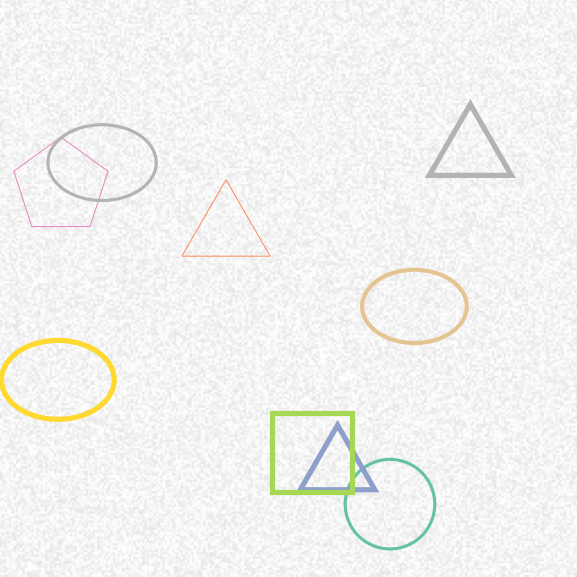[{"shape": "circle", "thickness": 1.5, "radius": 0.39, "center": [0.675, 0.126]}, {"shape": "triangle", "thickness": 0.5, "radius": 0.44, "center": [0.391, 0.6]}, {"shape": "triangle", "thickness": 2.5, "radius": 0.37, "center": [0.585, 0.188]}, {"shape": "pentagon", "thickness": 0.5, "radius": 0.43, "center": [0.105, 0.676]}, {"shape": "square", "thickness": 2.5, "radius": 0.34, "center": [0.54, 0.216]}, {"shape": "oval", "thickness": 2.5, "radius": 0.49, "center": [0.1, 0.341]}, {"shape": "oval", "thickness": 2, "radius": 0.45, "center": [0.718, 0.469]}, {"shape": "oval", "thickness": 1.5, "radius": 0.47, "center": [0.177, 0.718]}, {"shape": "triangle", "thickness": 2.5, "radius": 0.41, "center": [0.814, 0.736]}]